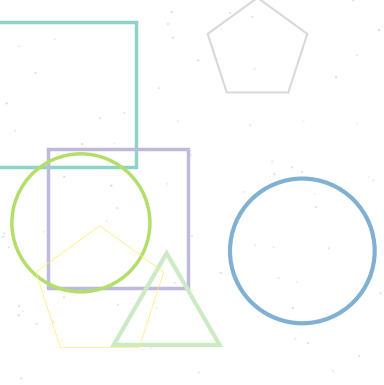[{"shape": "square", "thickness": 2.5, "radius": 0.94, "center": [0.165, 0.755]}, {"shape": "square", "thickness": 2.5, "radius": 0.91, "center": [0.307, 0.433]}, {"shape": "circle", "thickness": 3, "radius": 0.94, "center": [0.785, 0.348]}, {"shape": "circle", "thickness": 2.5, "radius": 0.9, "center": [0.21, 0.421]}, {"shape": "pentagon", "thickness": 1.5, "radius": 0.68, "center": [0.669, 0.87]}, {"shape": "triangle", "thickness": 3, "radius": 0.79, "center": [0.433, 0.184]}, {"shape": "pentagon", "thickness": 0.5, "radius": 0.87, "center": [0.259, 0.239]}]